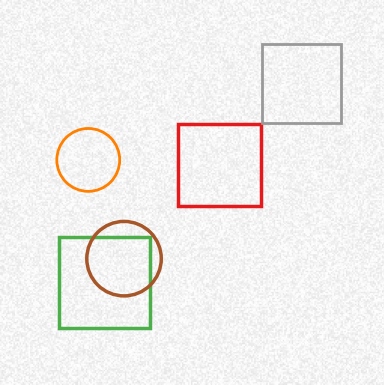[{"shape": "square", "thickness": 2.5, "radius": 0.53, "center": [0.57, 0.572]}, {"shape": "square", "thickness": 2.5, "radius": 0.6, "center": [0.271, 0.266]}, {"shape": "circle", "thickness": 2, "radius": 0.41, "center": [0.229, 0.585]}, {"shape": "circle", "thickness": 2.5, "radius": 0.48, "center": [0.322, 0.328]}, {"shape": "square", "thickness": 2, "radius": 0.51, "center": [0.783, 0.783]}]